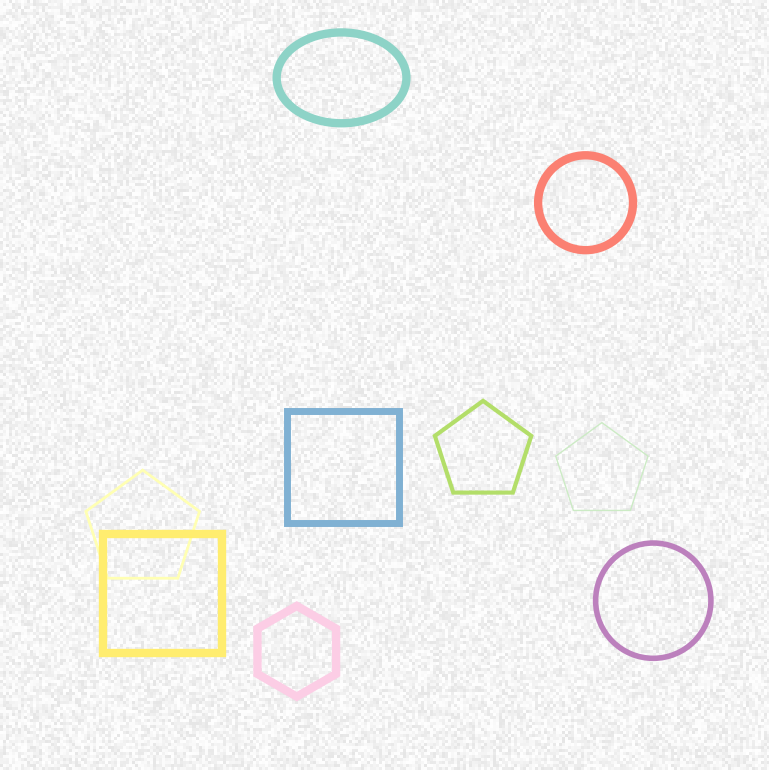[{"shape": "oval", "thickness": 3, "radius": 0.42, "center": [0.444, 0.899]}, {"shape": "pentagon", "thickness": 1, "radius": 0.39, "center": [0.185, 0.312]}, {"shape": "circle", "thickness": 3, "radius": 0.31, "center": [0.76, 0.737]}, {"shape": "square", "thickness": 2.5, "radius": 0.37, "center": [0.446, 0.394]}, {"shape": "pentagon", "thickness": 1.5, "radius": 0.33, "center": [0.627, 0.414]}, {"shape": "hexagon", "thickness": 3, "radius": 0.29, "center": [0.385, 0.154]}, {"shape": "circle", "thickness": 2, "radius": 0.37, "center": [0.848, 0.22]}, {"shape": "pentagon", "thickness": 0.5, "radius": 0.32, "center": [0.782, 0.388]}, {"shape": "square", "thickness": 3, "radius": 0.39, "center": [0.211, 0.229]}]